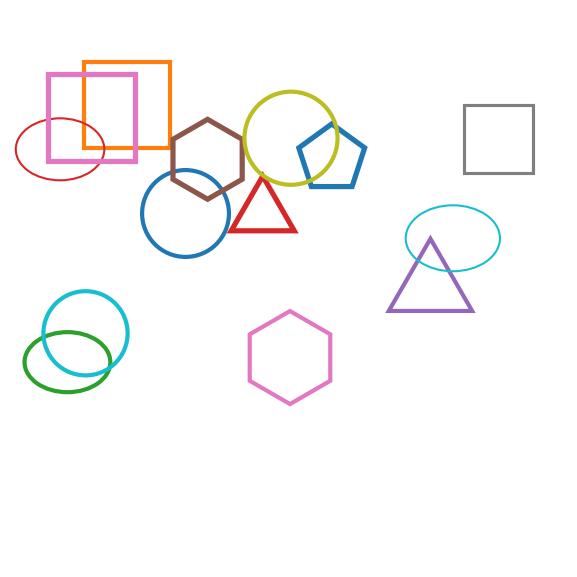[{"shape": "circle", "thickness": 2, "radius": 0.38, "center": [0.321, 0.629]}, {"shape": "pentagon", "thickness": 2.5, "radius": 0.3, "center": [0.574, 0.725]}, {"shape": "square", "thickness": 2, "radius": 0.37, "center": [0.22, 0.817]}, {"shape": "oval", "thickness": 2, "radius": 0.37, "center": [0.117, 0.372]}, {"shape": "oval", "thickness": 1, "radius": 0.38, "center": [0.104, 0.741]}, {"shape": "triangle", "thickness": 2.5, "radius": 0.32, "center": [0.455, 0.631]}, {"shape": "triangle", "thickness": 2, "radius": 0.42, "center": [0.745, 0.502]}, {"shape": "hexagon", "thickness": 2.5, "radius": 0.35, "center": [0.359, 0.723]}, {"shape": "square", "thickness": 2.5, "radius": 0.38, "center": [0.158, 0.796]}, {"shape": "hexagon", "thickness": 2, "radius": 0.4, "center": [0.502, 0.38]}, {"shape": "square", "thickness": 1.5, "radius": 0.3, "center": [0.863, 0.758]}, {"shape": "circle", "thickness": 2, "radius": 0.4, "center": [0.504, 0.76]}, {"shape": "circle", "thickness": 2, "radius": 0.36, "center": [0.148, 0.422]}, {"shape": "oval", "thickness": 1, "radius": 0.41, "center": [0.784, 0.587]}]